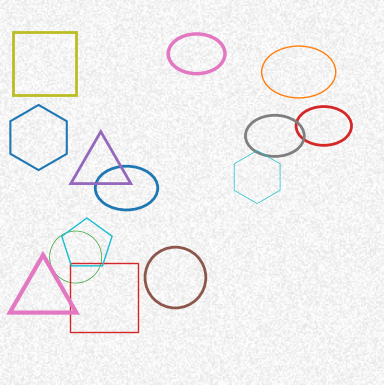[{"shape": "oval", "thickness": 2, "radius": 0.41, "center": [0.329, 0.511]}, {"shape": "hexagon", "thickness": 1.5, "radius": 0.42, "center": [0.1, 0.643]}, {"shape": "oval", "thickness": 1, "radius": 0.48, "center": [0.776, 0.813]}, {"shape": "circle", "thickness": 0.5, "radius": 0.34, "center": [0.197, 0.332]}, {"shape": "oval", "thickness": 2, "radius": 0.36, "center": [0.841, 0.673]}, {"shape": "square", "thickness": 1, "radius": 0.44, "center": [0.269, 0.227]}, {"shape": "triangle", "thickness": 2, "radius": 0.45, "center": [0.262, 0.568]}, {"shape": "circle", "thickness": 2, "radius": 0.39, "center": [0.456, 0.279]}, {"shape": "oval", "thickness": 2.5, "radius": 0.37, "center": [0.511, 0.86]}, {"shape": "triangle", "thickness": 3, "radius": 0.5, "center": [0.112, 0.238]}, {"shape": "oval", "thickness": 2, "radius": 0.38, "center": [0.714, 0.647]}, {"shape": "square", "thickness": 2, "radius": 0.41, "center": [0.115, 0.835]}, {"shape": "pentagon", "thickness": 1, "radius": 0.34, "center": [0.226, 0.365]}, {"shape": "hexagon", "thickness": 0.5, "radius": 0.34, "center": [0.668, 0.54]}]